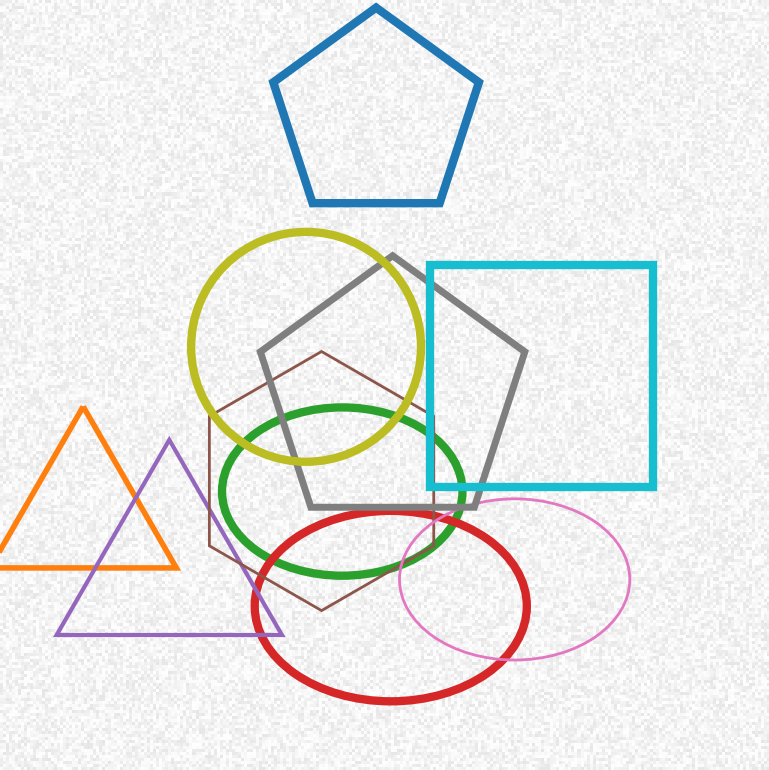[{"shape": "pentagon", "thickness": 3, "radius": 0.7, "center": [0.488, 0.85]}, {"shape": "triangle", "thickness": 2, "radius": 0.7, "center": [0.108, 0.332]}, {"shape": "oval", "thickness": 3, "radius": 0.78, "center": [0.444, 0.362]}, {"shape": "oval", "thickness": 3, "radius": 0.88, "center": [0.507, 0.213]}, {"shape": "triangle", "thickness": 1.5, "radius": 0.84, "center": [0.22, 0.26]}, {"shape": "hexagon", "thickness": 1, "radius": 0.84, "center": [0.418, 0.375]}, {"shape": "oval", "thickness": 1, "radius": 0.75, "center": [0.668, 0.247]}, {"shape": "pentagon", "thickness": 2.5, "radius": 0.9, "center": [0.51, 0.487]}, {"shape": "circle", "thickness": 3, "radius": 0.75, "center": [0.397, 0.55]}, {"shape": "square", "thickness": 3, "radius": 0.72, "center": [0.703, 0.511]}]